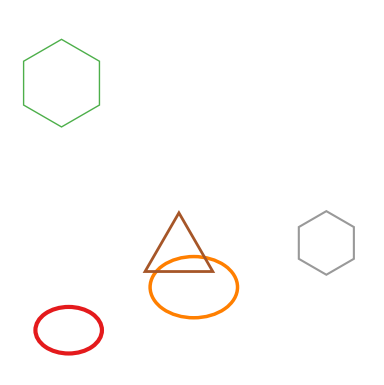[{"shape": "oval", "thickness": 3, "radius": 0.43, "center": [0.178, 0.142]}, {"shape": "hexagon", "thickness": 1, "radius": 0.57, "center": [0.16, 0.784]}, {"shape": "oval", "thickness": 2.5, "radius": 0.57, "center": [0.503, 0.254]}, {"shape": "triangle", "thickness": 2, "radius": 0.51, "center": [0.465, 0.346]}, {"shape": "hexagon", "thickness": 1.5, "radius": 0.41, "center": [0.848, 0.369]}]